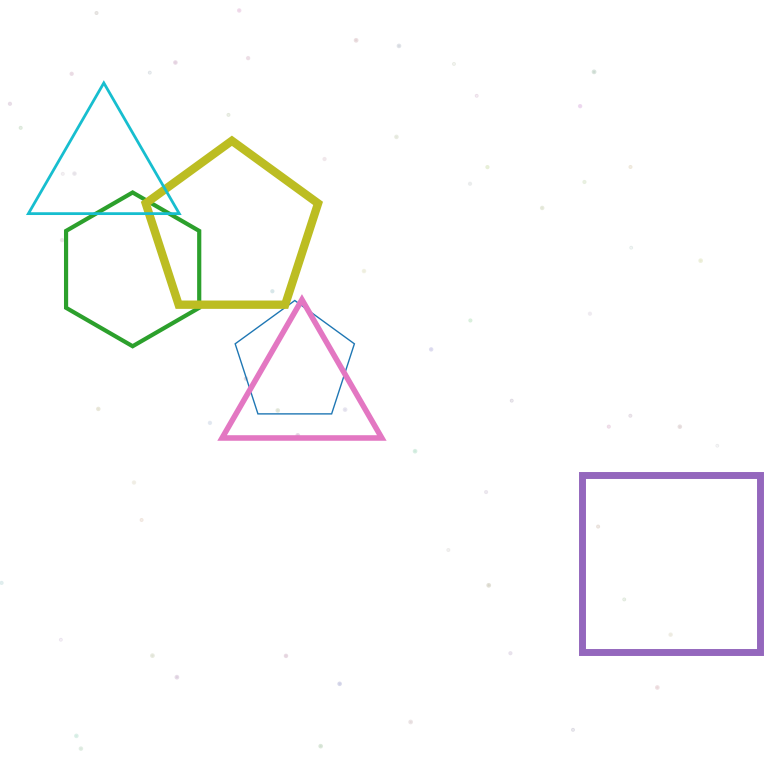[{"shape": "pentagon", "thickness": 0.5, "radius": 0.41, "center": [0.383, 0.528]}, {"shape": "hexagon", "thickness": 1.5, "radius": 0.5, "center": [0.172, 0.65]}, {"shape": "square", "thickness": 2.5, "radius": 0.58, "center": [0.872, 0.268]}, {"shape": "triangle", "thickness": 2, "radius": 0.6, "center": [0.392, 0.491]}, {"shape": "pentagon", "thickness": 3, "radius": 0.59, "center": [0.301, 0.7]}, {"shape": "triangle", "thickness": 1, "radius": 0.57, "center": [0.135, 0.779]}]